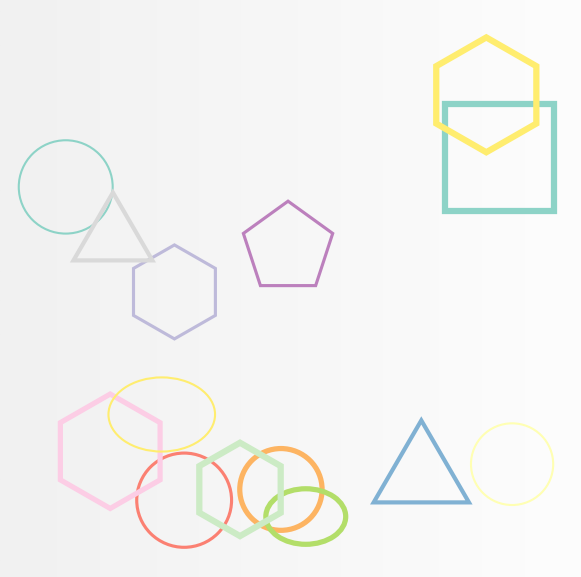[{"shape": "square", "thickness": 3, "radius": 0.47, "center": [0.859, 0.726]}, {"shape": "circle", "thickness": 1, "radius": 0.4, "center": [0.113, 0.675]}, {"shape": "circle", "thickness": 1, "radius": 0.35, "center": [0.881, 0.195]}, {"shape": "hexagon", "thickness": 1.5, "radius": 0.41, "center": [0.3, 0.494]}, {"shape": "circle", "thickness": 1.5, "radius": 0.41, "center": [0.317, 0.133]}, {"shape": "triangle", "thickness": 2, "radius": 0.47, "center": [0.725, 0.176]}, {"shape": "circle", "thickness": 2.5, "radius": 0.35, "center": [0.483, 0.152]}, {"shape": "oval", "thickness": 2.5, "radius": 0.34, "center": [0.526, 0.105]}, {"shape": "hexagon", "thickness": 2.5, "radius": 0.5, "center": [0.19, 0.218]}, {"shape": "triangle", "thickness": 2, "radius": 0.39, "center": [0.194, 0.587]}, {"shape": "pentagon", "thickness": 1.5, "radius": 0.4, "center": [0.496, 0.57]}, {"shape": "hexagon", "thickness": 3, "radius": 0.4, "center": [0.413, 0.152]}, {"shape": "hexagon", "thickness": 3, "radius": 0.5, "center": [0.837, 0.835]}, {"shape": "oval", "thickness": 1, "radius": 0.46, "center": [0.278, 0.281]}]